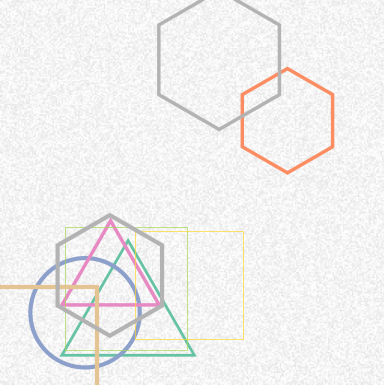[{"shape": "triangle", "thickness": 2, "radius": 0.99, "center": [0.333, 0.177]}, {"shape": "hexagon", "thickness": 2.5, "radius": 0.68, "center": [0.747, 0.686]}, {"shape": "circle", "thickness": 3, "radius": 0.71, "center": [0.221, 0.188]}, {"shape": "triangle", "thickness": 2.5, "radius": 0.73, "center": [0.287, 0.281]}, {"shape": "square", "thickness": 0.5, "radius": 0.79, "center": [0.327, 0.251]}, {"shape": "square", "thickness": 0.5, "radius": 0.7, "center": [0.491, 0.259]}, {"shape": "square", "thickness": 3, "radius": 0.71, "center": [0.11, 0.113]}, {"shape": "hexagon", "thickness": 2.5, "radius": 0.9, "center": [0.569, 0.845]}, {"shape": "hexagon", "thickness": 3, "radius": 0.78, "center": [0.285, 0.285]}]